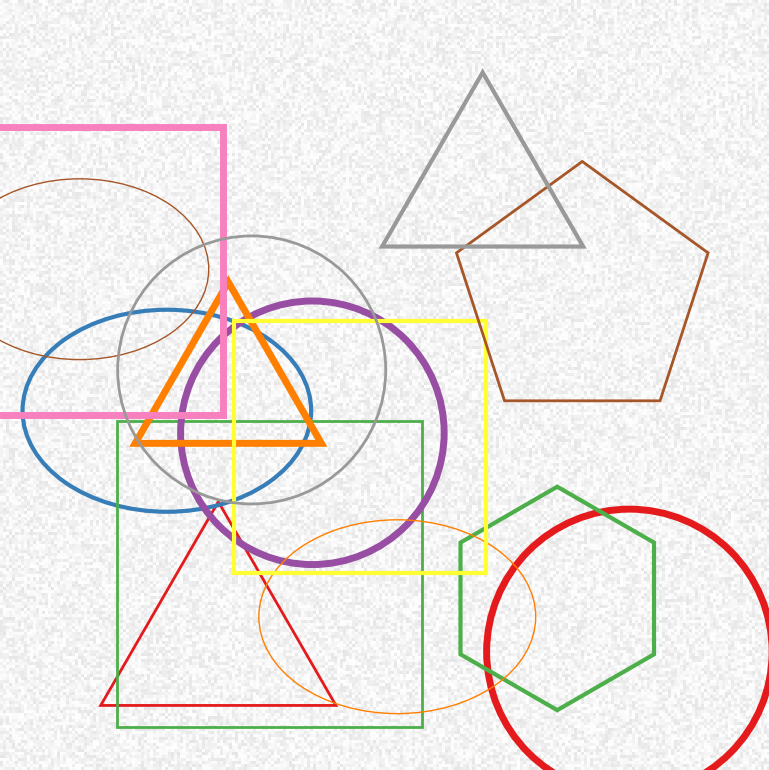[{"shape": "circle", "thickness": 2.5, "radius": 0.93, "center": [0.817, 0.153]}, {"shape": "triangle", "thickness": 1, "radius": 0.88, "center": [0.284, 0.172]}, {"shape": "oval", "thickness": 1.5, "radius": 0.94, "center": [0.217, 0.467]}, {"shape": "square", "thickness": 1, "radius": 0.99, "center": [0.35, 0.255]}, {"shape": "hexagon", "thickness": 1.5, "radius": 0.73, "center": [0.724, 0.223]}, {"shape": "circle", "thickness": 2.5, "radius": 0.86, "center": [0.406, 0.438]}, {"shape": "oval", "thickness": 0.5, "radius": 0.9, "center": [0.516, 0.199]}, {"shape": "triangle", "thickness": 2.5, "radius": 0.7, "center": [0.296, 0.494]}, {"shape": "square", "thickness": 1.5, "radius": 0.82, "center": [0.467, 0.419]}, {"shape": "pentagon", "thickness": 1, "radius": 0.86, "center": [0.756, 0.618]}, {"shape": "oval", "thickness": 0.5, "radius": 0.84, "center": [0.103, 0.65]}, {"shape": "square", "thickness": 2.5, "radius": 0.93, "center": [0.102, 0.648]}, {"shape": "circle", "thickness": 1, "radius": 0.87, "center": [0.327, 0.52]}, {"shape": "triangle", "thickness": 1.5, "radius": 0.75, "center": [0.627, 0.755]}]